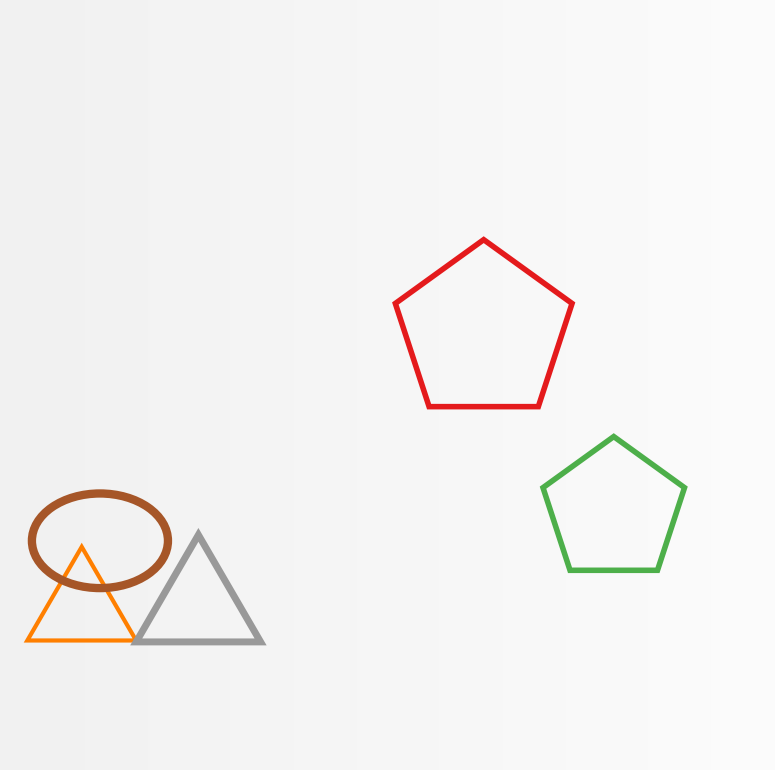[{"shape": "pentagon", "thickness": 2, "radius": 0.6, "center": [0.624, 0.569]}, {"shape": "pentagon", "thickness": 2, "radius": 0.48, "center": [0.792, 0.337]}, {"shape": "triangle", "thickness": 1.5, "radius": 0.41, "center": [0.105, 0.209]}, {"shape": "oval", "thickness": 3, "radius": 0.44, "center": [0.129, 0.298]}, {"shape": "triangle", "thickness": 2.5, "radius": 0.46, "center": [0.256, 0.213]}]